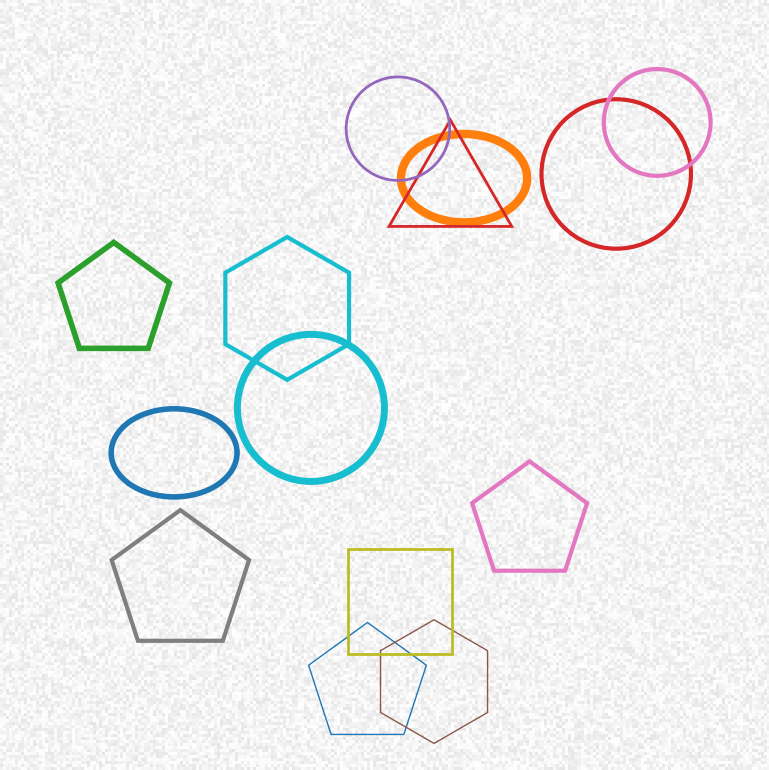[{"shape": "oval", "thickness": 2, "radius": 0.41, "center": [0.226, 0.412]}, {"shape": "pentagon", "thickness": 0.5, "radius": 0.4, "center": [0.477, 0.111]}, {"shape": "oval", "thickness": 3, "radius": 0.41, "center": [0.603, 0.769]}, {"shape": "pentagon", "thickness": 2, "radius": 0.38, "center": [0.148, 0.609]}, {"shape": "triangle", "thickness": 1, "radius": 0.46, "center": [0.585, 0.752]}, {"shape": "circle", "thickness": 1.5, "radius": 0.49, "center": [0.8, 0.774]}, {"shape": "circle", "thickness": 1, "radius": 0.34, "center": [0.517, 0.833]}, {"shape": "hexagon", "thickness": 0.5, "radius": 0.4, "center": [0.564, 0.115]}, {"shape": "circle", "thickness": 1.5, "radius": 0.35, "center": [0.853, 0.841]}, {"shape": "pentagon", "thickness": 1.5, "radius": 0.39, "center": [0.688, 0.322]}, {"shape": "pentagon", "thickness": 1.5, "radius": 0.47, "center": [0.234, 0.244]}, {"shape": "square", "thickness": 1, "radius": 0.34, "center": [0.519, 0.219]}, {"shape": "circle", "thickness": 2.5, "radius": 0.48, "center": [0.404, 0.47]}, {"shape": "hexagon", "thickness": 1.5, "radius": 0.46, "center": [0.373, 0.599]}]